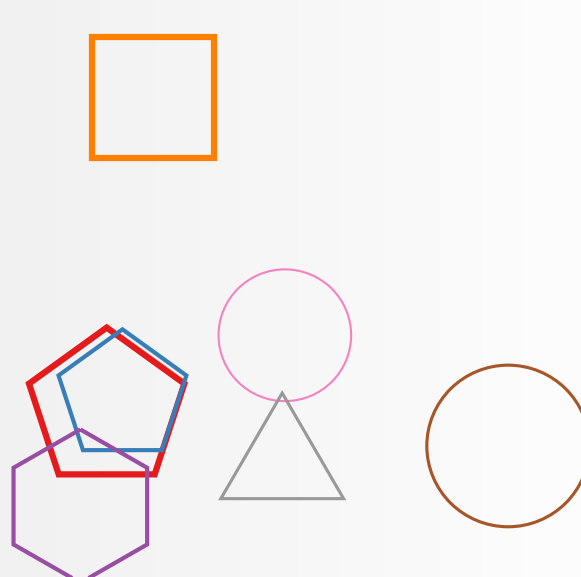[{"shape": "pentagon", "thickness": 3, "radius": 0.7, "center": [0.184, 0.291]}, {"shape": "pentagon", "thickness": 2, "radius": 0.58, "center": [0.211, 0.313]}, {"shape": "hexagon", "thickness": 2, "radius": 0.66, "center": [0.138, 0.123]}, {"shape": "square", "thickness": 3, "radius": 0.53, "center": [0.264, 0.83]}, {"shape": "circle", "thickness": 1.5, "radius": 0.7, "center": [0.874, 0.227]}, {"shape": "circle", "thickness": 1, "radius": 0.57, "center": [0.49, 0.419]}, {"shape": "triangle", "thickness": 1.5, "radius": 0.61, "center": [0.486, 0.197]}]